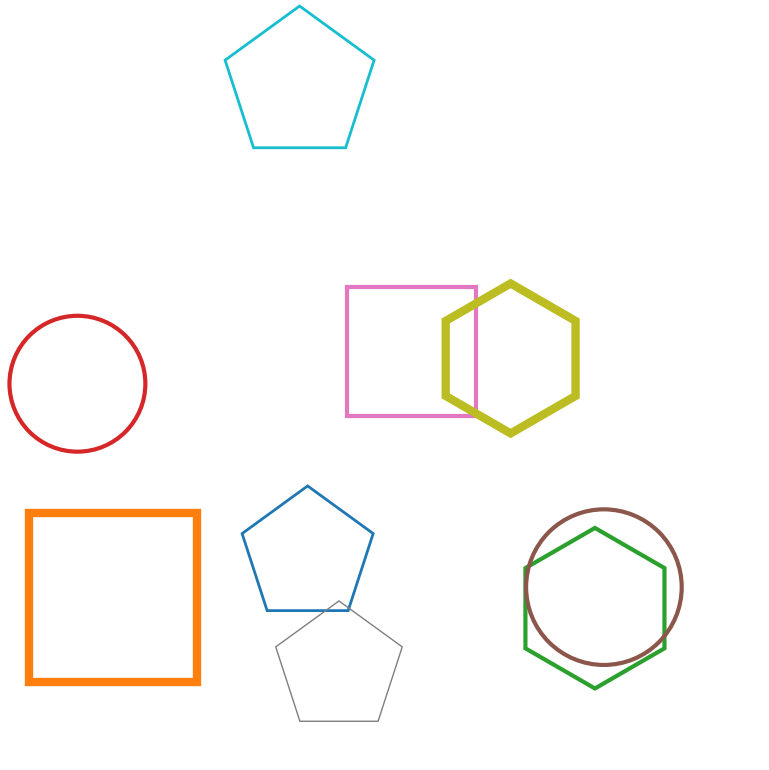[{"shape": "pentagon", "thickness": 1, "radius": 0.45, "center": [0.4, 0.279]}, {"shape": "square", "thickness": 3, "radius": 0.55, "center": [0.147, 0.224]}, {"shape": "hexagon", "thickness": 1.5, "radius": 0.52, "center": [0.773, 0.21]}, {"shape": "circle", "thickness": 1.5, "radius": 0.44, "center": [0.101, 0.502]}, {"shape": "circle", "thickness": 1.5, "radius": 0.51, "center": [0.784, 0.237]}, {"shape": "square", "thickness": 1.5, "radius": 0.42, "center": [0.534, 0.543]}, {"shape": "pentagon", "thickness": 0.5, "radius": 0.43, "center": [0.44, 0.133]}, {"shape": "hexagon", "thickness": 3, "radius": 0.49, "center": [0.663, 0.535]}, {"shape": "pentagon", "thickness": 1, "radius": 0.51, "center": [0.389, 0.89]}]